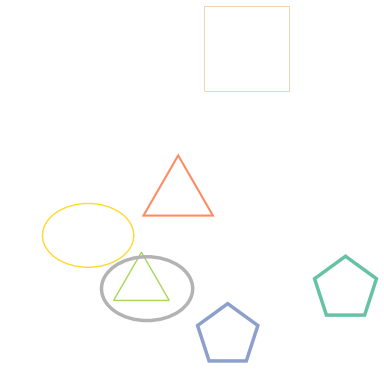[{"shape": "pentagon", "thickness": 2.5, "radius": 0.42, "center": [0.897, 0.25]}, {"shape": "triangle", "thickness": 1.5, "radius": 0.52, "center": [0.463, 0.492]}, {"shape": "pentagon", "thickness": 2.5, "radius": 0.41, "center": [0.591, 0.129]}, {"shape": "triangle", "thickness": 1, "radius": 0.42, "center": [0.367, 0.261]}, {"shape": "oval", "thickness": 1, "radius": 0.59, "center": [0.229, 0.389]}, {"shape": "square", "thickness": 0.5, "radius": 0.55, "center": [0.64, 0.873]}, {"shape": "oval", "thickness": 2.5, "radius": 0.59, "center": [0.382, 0.25]}]